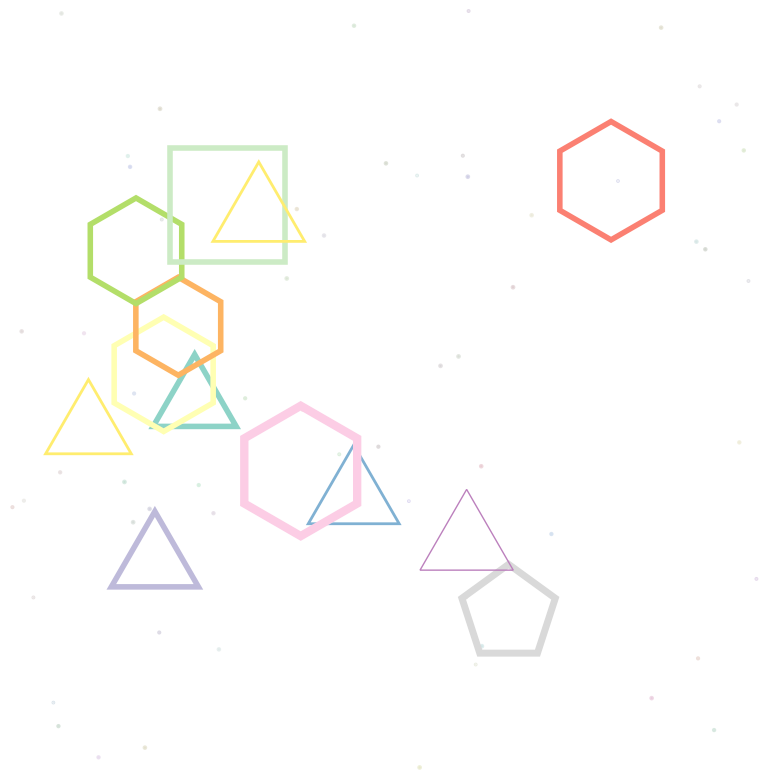[{"shape": "triangle", "thickness": 2, "radius": 0.31, "center": [0.253, 0.477]}, {"shape": "hexagon", "thickness": 2, "radius": 0.37, "center": [0.213, 0.514]}, {"shape": "triangle", "thickness": 2, "radius": 0.33, "center": [0.201, 0.27]}, {"shape": "hexagon", "thickness": 2, "radius": 0.38, "center": [0.794, 0.765]}, {"shape": "triangle", "thickness": 1, "radius": 0.34, "center": [0.459, 0.354]}, {"shape": "hexagon", "thickness": 2, "radius": 0.32, "center": [0.232, 0.576]}, {"shape": "hexagon", "thickness": 2, "radius": 0.34, "center": [0.177, 0.674]}, {"shape": "hexagon", "thickness": 3, "radius": 0.42, "center": [0.391, 0.388]}, {"shape": "pentagon", "thickness": 2.5, "radius": 0.32, "center": [0.661, 0.203]}, {"shape": "triangle", "thickness": 0.5, "radius": 0.35, "center": [0.606, 0.295]}, {"shape": "square", "thickness": 2, "radius": 0.37, "center": [0.295, 0.734]}, {"shape": "triangle", "thickness": 1, "radius": 0.34, "center": [0.336, 0.721]}, {"shape": "triangle", "thickness": 1, "radius": 0.32, "center": [0.115, 0.443]}]